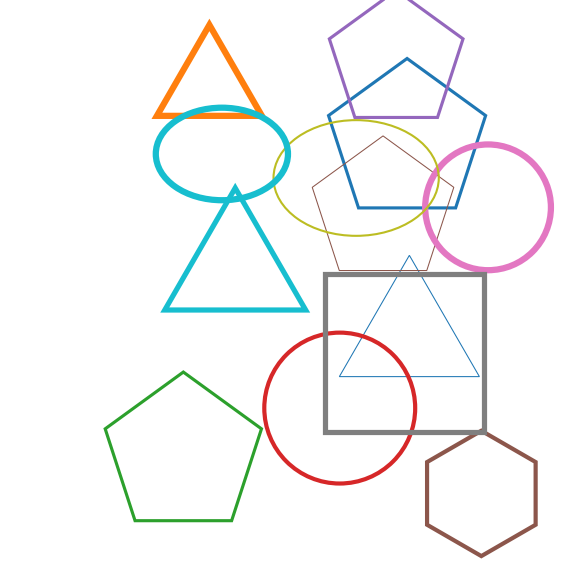[{"shape": "pentagon", "thickness": 1.5, "radius": 0.72, "center": [0.705, 0.755]}, {"shape": "triangle", "thickness": 0.5, "radius": 0.7, "center": [0.709, 0.417]}, {"shape": "triangle", "thickness": 3, "radius": 0.52, "center": [0.363, 0.851]}, {"shape": "pentagon", "thickness": 1.5, "radius": 0.71, "center": [0.317, 0.213]}, {"shape": "circle", "thickness": 2, "radius": 0.65, "center": [0.588, 0.293]}, {"shape": "pentagon", "thickness": 1.5, "radius": 0.61, "center": [0.686, 0.894]}, {"shape": "pentagon", "thickness": 0.5, "radius": 0.64, "center": [0.663, 0.635]}, {"shape": "hexagon", "thickness": 2, "radius": 0.54, "center": [0.834, 0.145]}, {"shape": "circle", "thickness": 3, "radius": 0.54, "center": [0.845, 0.64]}, {"shape": "square", "thickness": 2.5, "radius": 0.69, "center": [0.7, 0.388]}, {"shape": "oval", "thickness": 1, "radius": 0.72, "center": [0.617, 0.691]}, {"shape": "triangle", "thickness": 2.5, "radius": 0.7, "center": [0.407, 0.533]}, {"shape": "oval", "thickness": 3, "radius": 0.57, "center": [0.384, 0.733]}]